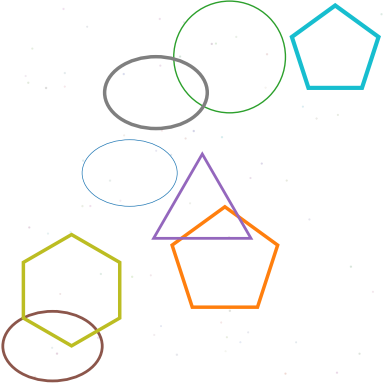[{"shape": "oval", "thickness": 0.5, "radius": 0.62, "center": [0.337, 0.551]}, {"shape": "pentagon", "thickness": 2.5, "radius": 0.72, "center": [0.584, 0.319]}, {"shape": "circle", "thickness": 1, "radius": 0.73, "center": [0.596, 0.852]}, {"shape": "triangle", "thickness": 2, "radius": 0.73, "center": [0.525, 0.454]}, {"shape": "oval", "thickness": 2, "radius": 0.65, "center": [0.136, 0.101]}, {"shape": "oval", "thickness": 2.5, "radius": 0.67, "center": [0.405, 0.759]}, {"shape": "hexagon", "thickness": 2.5, "radius": 0.72, "center": [0.186, 0.246]}, {"shape": "pentagon", "thickness": 3, "radius": 0.59, "center": [0.871, 0.867]}]